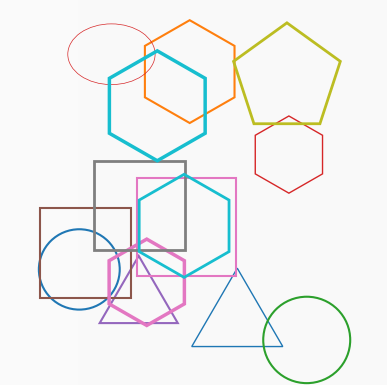[{"shape": "circle", "thickness": 1.5, "radius": 0.52, "center": [0.205, 0.3]}, {"shape": "triangle", "thickness": 1, "radius": 0.68, "center": [0.612, 0.168]}, {"shape": "hexagon", "thickness": 1.5, "radius": 0.67, "center": [0.49, 0.814]}, {"shape": "circle", "thickness": 1.5, "radius": 0.56, "center": [0.792, 0.117]}, {"shape": "hexagon", "thickness": 1, "radius": 0.5, "center": [0.746, 0.599]}, {"shape": "oval", "thickness": 0.5, "radius": 0.56, "center": [0.288, 0.859]}, {"shape": "triangle", "thickness": 1.5, "radius": 0.58, "center": [0.358, 0.219]}, {"shape": "square", "thickness": 1.5, "radius": 0.59, "center": [0.22, 0.343]}, {"shape": "square", "thickness": 1.5, "radius": 0.64, "center": [0.482, 0.409]}, {"shape": "hexagon", "thickness": 2.5, "radius": 0.56, "center": [0.379, 0.267]}, {"shape": "square", "thickness": 2, "radius": 0.58, "center": [0.36, 0.466]}, {"shape": "pentagon", "thickness": 2, "radius": 0.72, "center": [0.74, 0.796]}, {"shape": "hexagon", "thickness": 2.5, "radius": 0.71, "center": [0.406, 0.725]}, {"shape": "hexagon", "thickness": 2, "radius": 0.67, "center": [0.475, 0.413]}]